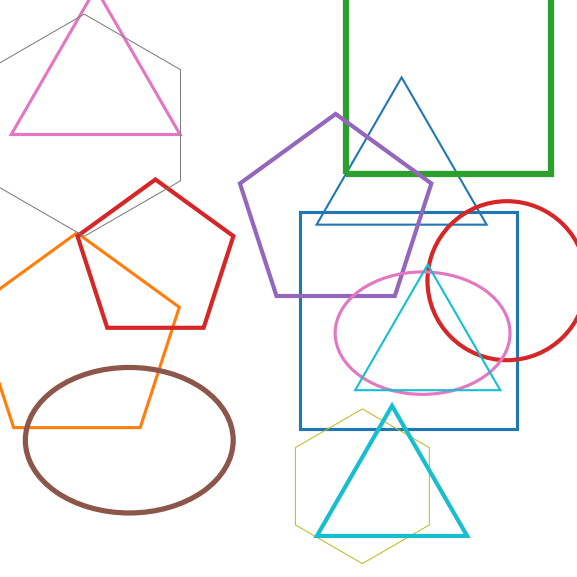[{"shape": "square", "thickness": 1.5, "radius": 0.94, "center": [0.707, 0.445]}, {"shape": "triangle", "thickness": 1, "radius": 0.85, "center": [0.695, 0.695]}, {"shape": "pentagon", "thickness": 1.5, "radius": 0.93, "center": [0.133, 0.41]}, {"shape": "square", "thickness": 3, "radius": 0.89, "center": [0.776, 0.876]}, {"shape": "circle", "thickness": 2, "radius": 0.69, "center": [0.878, 0.513]}, {"shape": "pentagon", "thickness": 2, "radius": 0.71, "center": [0.269, 0.546]}, {"shape": "pentagon", "thickness": 2, "radius": 0.87, "center": [0.581, 0.628]}, {"shape": "oval", "thickness": 2.5, "radius": 0.9, "center": [0.224, 0.237]}, {"shape": "oval", "thickness": 1.5, "radius": 0.76, "center": [0.732, 0.422]}, {"shape": "triangle", "thickness": 1.5, "radius": 0.84, "center": [0.166, 0.851]}, {"shape": "hexagon", "thickness": 0.5, "radius": 0.96, "center": [0.146, 0.782]}, {"shape": "hexagon", "thickness": 0.5, "radius": 0.67, "center": [0.628, 0.157]}, {"shape": "triangle", "thickness": 1, "radius": 0.73, "center": [0.741, 0.396]}, {"shape": "triangle", "thickness": 2, "radius": 0.75, "center": [0.679, 0.146]}]